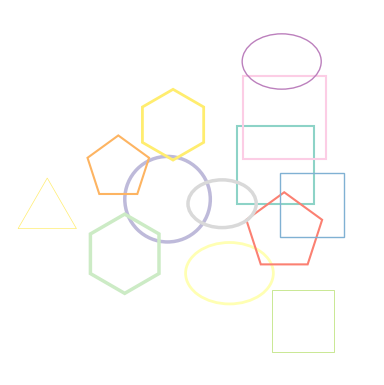[{"shape": "square", "thickness": 1.5, "radius": 0.5, "center": [0.715, 0.571]}, {"shape": "oval", "thickness": 2, "radius": 0.57, "center": [0.596, 0.29]}, {"shape": "circle", "thickness": 2.5, "radius": 0.56, "center": [0.435, 0.483]}, {"shape": "pentagon", "thickness": 1.5, "radius": 0.52, "center": [0.738, 0.397]}, {"shape": "square", "thickness": 1, "radius": 0.41, "center": [0.81, 0.467]}, {"shape": "pentagon", "thickness": 1.5, "radius": 0.42, "center": [0.307, 0.564]}, {"shape": "square", "thickness": 0.5, "radius": 0.4, "center": [0.787, 0.165]}, {"shape": "square", "thickness": 1.5, "radius": 0.54, "center": [0.739, 0.695]}, {"shape": "oval", "thickness": 2.5, "radius": 0.44, "center": [0.577, 0.471]}, {"shape": "oval", "thickness": 1, "radius": 0.51, "center": [0.732, 0.84]}, {"shape": "hexagon", "thickness": 2.5, "radius": 0.51, "center": [0.324, 0.341]}, {"shape": "hexagon", "thickness": 2, "radius": 0.46, "center": [0.449, 0.676]}, {"shape": "triangle", "thickness": 0.5, "radius": 0.44, "center": [0.123, 0.45]}]